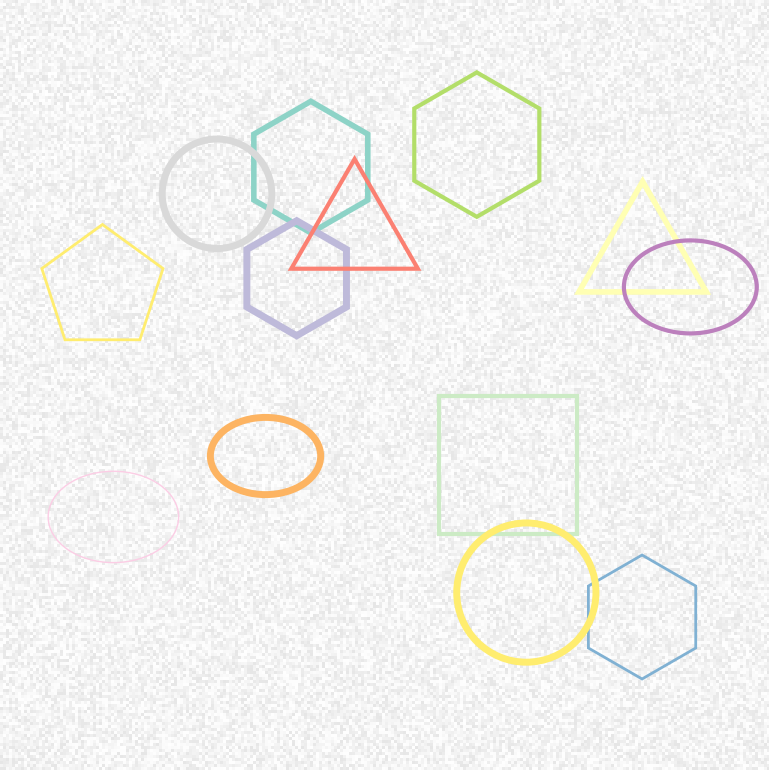[{"shape": "hexagon", "thickness": 2, "radius": 0.43, "center": [0.404, 0.783]}, {"shape": "triangle", "thickness": 2, "radius": 0.48, "center": [0.835, 0.669]}, {"shape": "hexagon", "thickness": 2.5, "radius": 0.37, "center": [0.385, 0.639]}, {"shape": "triangle", "thickness": 1.5, "radius": 0.47, "center": [0.46, 0.698]}, {"shape": "hexagon", "thickness": 1, "radius": 0.4, "center": [0.834, 0.199]}, {"shape": "oval", "thickness": 2.5, "radius": 0.36, "center": [0.345, 0.408]}, {"shape": "hexagon", "thickness": 1.5, "radius": 0.47, "center": [0.619, 0.812]}, {"shape": "oval", "thickness": 0.5, "radius": 0.42, "center": [0.147, 0.329]}, {"shape": "circle", "thickness": 2.5, "radius": 0.36, "center": [0.282, 0.748]}, {"shape": "oval", "thickness": 1.5, "radius": 0.43, "center": [0.897, 0.627]}, {"shape": "square", "thickness": 1.5, "radius": 0.45, "center": [0.66, 0.396]}, {"shape": "pentagon", "thickness": 1, "radius": 0.41, "center": [0.133, 0.626]}, {"shape": "circle", "thickness": 2.5, "radius": 0.45, "center": [0.684, 0.23]}]